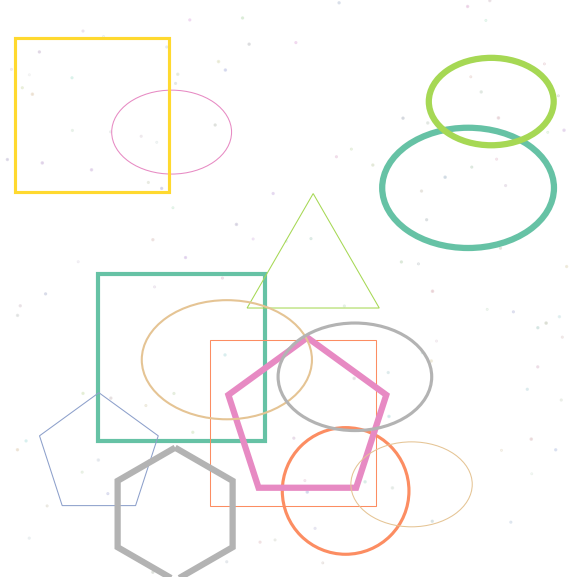[{"shape": "square", "thickness": 2, "radius": 0.72, "center": [0.314, 0.38]}, {"shape": "oval", "thickness": 3, "radius": 0.74, "center": [0.811, 0.674]}, {"shape": "square", "thickness": 0.5, "radius": 0.72, "center": [0.507, 0.266]}, {"shape": "circle", "thickness": 1.5, "radius": 0.55, "center": [0.598, 0.149]}, {"shape": "pentagon", "thickness": 0.5, "radius": 0.54, "center": [0.171, 0.211]}, {"shape": "oval", "thickness": 0.5, "radius": 0.52, "center": [0.297, 0.77]}, {"shape": "pentagon", "thickness": 3, "radius": 0.72, "center": [0.532, 0.271]}, {"shape": "oval", "thickness": 3, "radius": 0.54, "center": [0.851, 0.823]}, {"shape": "triangle", "thickness": 0.5, "radius": 0.66, "center": [0.542, 0.532]}, {"shape": "square", "thickness": 1.5, "radius": 0.67, "center": [0.159, 0.8]}, {"shape": "oval", "thickness": 0.5, "radius": 0.53, "center": [0.713, 0.16]}, {"shape": "oval", "thickness": 1, "radius": 0.74, "center": [0.393, 0.376]}, {"shape": "hexagon", "thickness": 3, "radius": 0.57, "center": [0.303, 0.109]}, {"shape": "oval", "thickness": 1.5, "radius": 0.67, "center": [0.615, 0.347]}]